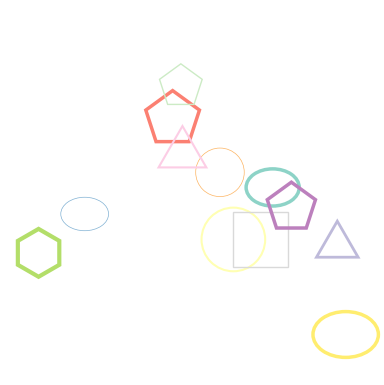[{"shape": "oval", "thickness": 2.5, "radius": 0.34, "center": [0.708, 0.513]}, {"shape": "circle", "thickness": 1.5, "radius": 0.41, "center": [0.606, 0.378]}, {"shape": "triangle", "thickness": 2, "radius": 0.31, "center": [0.876, 0.363]}, {"shape": "pentagon", "thickness": 2.5, "radius": 0.37, "center": [0.448, 0.691]}, {"shape": "oval", "thickness": 0.5, "radius": 0.31, "center": [0.22, 0.444]}, {"shape": "circle", "thickness": 0.5, "radius": 0.32, "center": [0.571, 0.552]}, {"shape": "hexagon", "thickness": 3, "radius": 0.31, "center": [0.1, 0.343]}, {"shape": "triangle", "thickness": 1.5, "radius": 0.36, "center": [0.474, 0.601]}, {"shape": "square", "thickness": 1, "radius": 0.36, "center": [0.676, 0.378]}, {"shape": "pentagon", "thickness": 2.5, "radius": 0.33, "center": [0.757, 0.461]}, {"shape": "pentagon", "thickness": 1, "radius": 0.29, "center": [0.47, 0.776]}, {"shape": "oval", "thickness": 2.5, "radius": 0.42, "center": [0.898, 0.131]}]